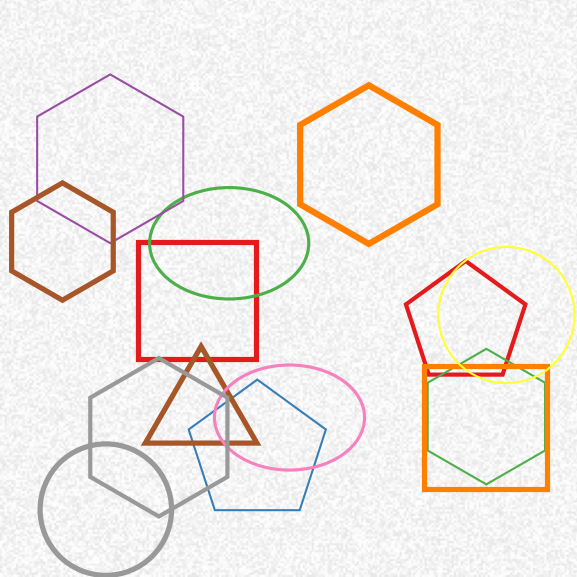[{"shape": "pentagon", "thickness": 2, "radius": 0.54, "center": [0.806, 0.438]}, {"shape": "square", "thickness": 2.5, "radius": 0.51, "center": [0.341, 0.479]}, {"shape": "pentagon", "thickness": 1, "radius": 0.62, "center": [0.445, 0.217]}, {"shape": "oval", "thickness": 1.5, "radius": 0.69, "center": [0.397, 0.578]}, {"shape": "hexagon", "thickness": 1, "radius": 0.59, "center": [0.842, 0.278]}, {"shape": "hexagon", "thickness": 1, "radius": 0.73, "center": [0.191, 0.724]}, {"shape": "hexagon", "thickness": 3, "radius": 0.69, "center": [0.639, 0.714]}, {"shape": "square", "thickness": 2.5, "radius": 0.53, "center": [0.841, 0.259]}, {"shape": "circle", "thickness": 1, "radius": 0.59, "center": [0.877, 0.454]}, {"shape": "hexagon", "thickness": 2.5, "radius": 0.51, "center": [0.108, 0.581]}, {"shape": "triangle", "thickness": 2.5, "radius": 0.56, "center": [0.348, 0.288]}, {"shape": "oval", "thickness": 1.5, "radius": 0.65, "center": [0.501, 0.276]}, {"shape": "circle", "thickness": 2.5, "radius": 0.57, "center": [0.183, 0.117]}, {"shape": "hexagon", "thickness": 2, "radius": 0.69, "center": [0.275, 0.242]}]